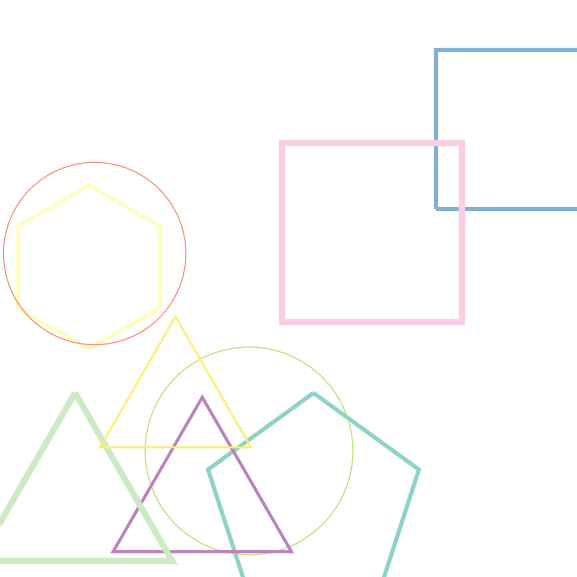[{"shape": "pentagon", "thickness": 2, "radius": 0.96, "center": [0.543, 0.127]}, {"shape": "hexagon", "thickness": 1.5, "radius": 0.71, "center": [0.154, 0.537]}, {"shape": "circle", "thickness": 0.5, "radius": 0.79, "center": [0.164, 0.56]}, {"shape": "square", "thickness": 2, "radius": 0.69, "center": [0.892, 0.775]}, {"shape": "circle", "thickness": 0.5, "radius": 0.9, "center": [0.431, 0.218]}, {"shape": "square", "thickness": 3, "radius": 0.78, "center": [0.644, 0.596]}, {"shape": "triangle", "thickness": 1.5, "radius": 0.89, "center": [0.35, 0.133]}, {"shape": "triangle", "thickness": 3, "radius": 0.97, "center": [0.13, 0.125]}, {"shape": "triangle", "thickness": 1, "radius": 0.75, "center": [0.304, 0.3]}]